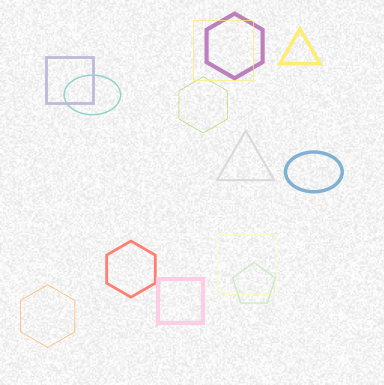[{"shape": "oval", "thickness": 1, "radius": 0.37, "center": [0.24, 0.753]}, {"shape": "square", "thickness": 0.5, "radius": 0.38, "center": [0.64, 0.314]}, {"shape": "square", "thickness": 2, "radius": 0.3, "center": [0.181, 0.793]}, {"shape": "hexagon", "thickness": 2, "radius": 0.36, "center": [0.34, 0.301]}, {"shape": "oval", "thickness": 2.5, "radius": 0.37, "center": [0.815, 0.554]}, {"shape": "hexagon", "thickness": 0.5, "radius": 0.41, "center": [0.124, 0.179]}, {"shape": "hexagon", "thickness": 0.5, "radius": 0.36, "center": [0.528, 0.728]}, {"shape": "square", "thickness": 3, "radius": 0.29, "center": [0.469, 0.219]}, {"shape": "triangle", "thickness": 1.5, "radius": 0.43, "center": [0.638, 0.575]}, {"shape": "hexagon", "thickness": 3, "radius": 0.42, "center": [0.609, 0.881]}, {"shape": "pentagon", "thickness": 1, "radius": 0.29, "center": [0.66, 0.26]}, {"shape": "square", "thickness": 0.5, "radius": 0.39, "center": [0.579, 0.87]}, {"shape": "triangle", "thickness": 2.5, "radius": 0.3, "center": [0.779, 0.865]}]